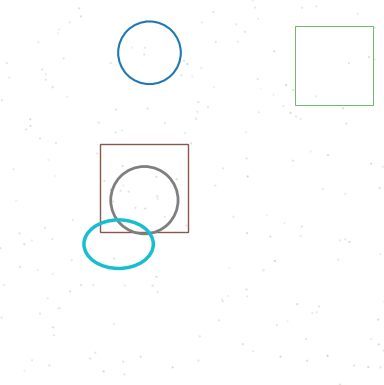[{"shape": "circle", "thickness": 1.5, "radius": 0.41, "center": [0.388, 0.863]}, {"shape": "square", "thickness": 0.5, "radius": 0.51, "center": [0.867, 0.83]}, {"shape": "square", "thickness": 1, "radius": 0.57, "center": [0.374, 0.511]}, {"shape": "circle", "thickness": 2, "radius": 0.44, "center": [0.375, 0.48]}, {"shape": "oval", "thickness": 2.5, "radius": 0.45, "center": [0.308, 0.366]}]